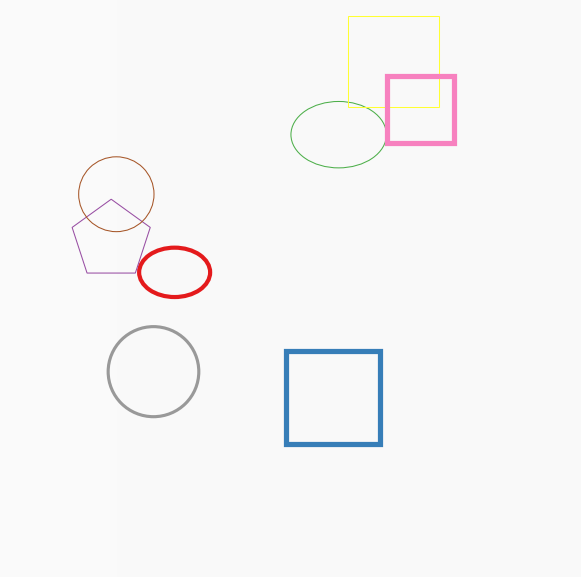[{"shape": "oval", "thickness": 2, "radius": 0.31, "center": [0.3, 0.528]}, {"shape": "square", "thickness": 2.5, "radius": 0.41, "center": [0.573, 0.311]}, {"shape": "oval", "thickness": 0.5, "radius": 0.41, "center": [0.583, 0.766]}, {"shape": "pentagon", "thickness": 0.5, "radius": 0.35, "center": [0.191, 0.583]}, {"shape": "square", "thickness": 0.5, "radius": 0.39, "center": [0.677, 0.893]}, {"shape": "circle", "thickness": 0.5, "radius": 0.32, "center": [0.2, 0.663]}, {"shape": "square", "thickness": 2.5, "radius": 0.29, "center": [0.724, 0.81]}, {"shape": "circle", "thickness": 1.5, "radius": 0.39, "center": [0.264, 0.356]}]